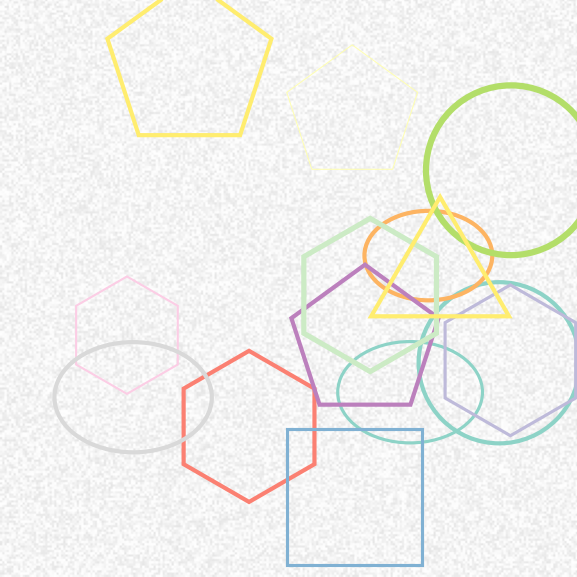[{"shape": "oval", "thickness": 1.5, "radius": 0.63, "center": [0.71, 0.32]}, {"shape": "circle", "thickness": 2, "radius": 0.7, "center": [0.864, 0.371]}, {"shape": "pentagon", "thickness": 0.5, "radius": 0.6, "center": [0.61, 0.802]}, {"shape": "hexagon", "thickness": 1.5, "radius": 0.65, "center": [0.884, 0.375]}, {"shape": "hexagon", "thickness": 2, "radius": 0.65, "center": [0.431, 0.261]}, {"shape": "square", "thickness": 1.5, "radius": 0.59, "center": [0.614, 0.138]}, {"shape": "oval", "thickness": 2, "radius": 0.55, "center": [0.742, 0.557]}, {"shape": "circle", "thickness": 3, "radius": 0.73, "center": [0.885, 0.704]}, {"shape": "hexagon", "thickness": 1, "radius": 0.51, "center": [0.22, 0.419]}, {"shape": "oval", "thickness": 2, "radius": 0.68, "center": [0.231, 0.311]}, {"shape": "pentagon", "thickness": 2, "radius": 0.67, "center": [0.632, 0.407]}, {"shape": "hexagon", "thickness": 2.5, "radius": 0.66, "center": [0.641, 0.488]}, {"shape": "triangle", "thickness": 2, "radius": 0.69, "center": [0.762, 0.52]}, {"shape": "pentagon", "thickness": 2, "radius": 0.75, "center": [0.328, 0.886]}]